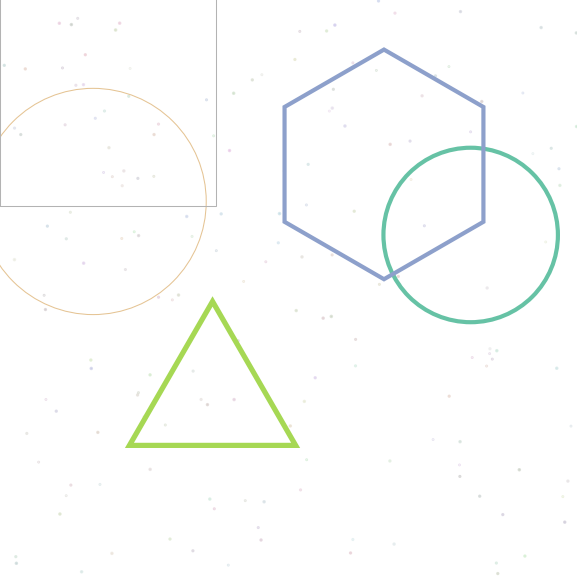[{"shape": "circle", "thickness": 2, "radius": 0.76, "center": [0.815, 0.592]}, {"shape": "hexagon", "thickness": 2, "radius": 0.99, "center": [0.665, 0.714]}, {"shape": "triangle", "thickness": 2.5, "radius": 0.83, "center": [0.368, 0.311]}, {"shape": "circle", "thickness": 0.5, "radius": 0.98, "center": [0.161, 0.65]}, {"shape": "square", "thickness": 0.5, "radius": 0.94, "center": [0.187, 0.83]}]